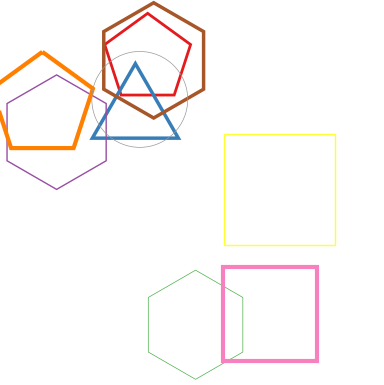[{"shape": "pentagon", "thickness": 2, "radius": 0.59, "center": [0.384, 0.848]}, {"shape": "triangle", "thickness": 2.5, "radius": 0.65, "center": [0.352, 0.706]}, {"shape": "hexagon", "thickness": 0.5, "radius": 0.71, "center": [0.508, 0.156]}, {"shape": "hexagon", "thickness": 1, "radius": 0.74, "center": [0.147, 0.657]}, {"shape": "pentagon", "thickness": 3, "radius": 0.69, "center": [0.11, 0.727]}, {"shape": "square", "thickness": 1, "radius": 0.72, "center": [0.726, 0.508]}, {"shape": "hexagon", "thickness": 2.5, "radius": 0.75, "center": [0.399, 0.843]}, {"shape": "square", "thickness": 3, "radius": 0.61, "center": [0.701, 0.185]}, {"shape": "circle", "thickness": 0.5, "radius": 0.62, "center": [0.363, 0.742]}]